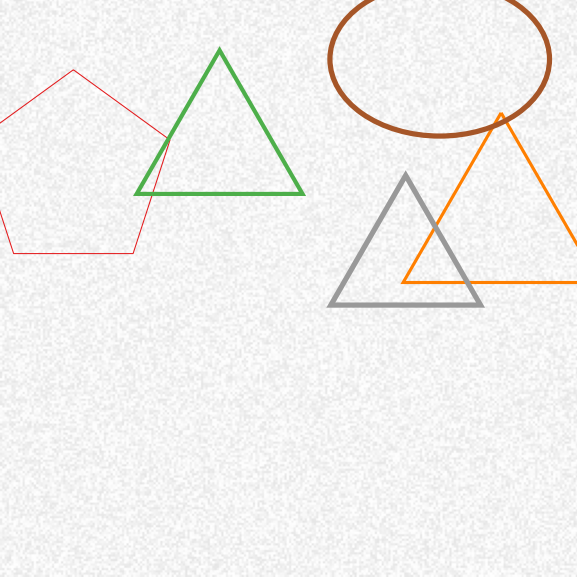[{"shape": "pentagon", "thickness": 0.5, "radius": 0.88, "center": [0.127, 0.702]}, {"shape": "triangle", "thickness": 2, "radius": 0.83, "center": [0.38, 0.746]}, {"shape": "triangle", "thickness": 1.5, "radius": 0.98, "center": [0.868, 0.608]}, {"shape": "oval", "thickness": 2.5, "radius": 0.95, "center": [0.761, 0.897]}, {"shape": "triangle", "thickness": 2.5, "radius": 0.75, "center": [0.702, 0.546]}]